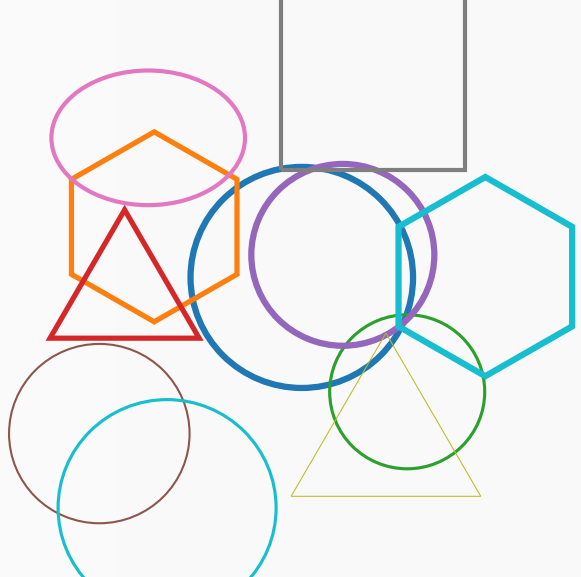[{"shape": "circle", "thickness": 3, "radius": 0.96, "center": [0.519, 0.519]}, {"shape": "hexagon", "thickness": 2.5, "radius": 0.82, "center": [0.265, 0.606]}, {"shape": "circle", "thickness": 1.5, "radius": 0.67, "center": [0.701, 0.321]}, {"shape": "triangle", "thickness": 2.5, "radius": 0.74, "center": [0.214, 0.488]}, {"shape": "circle", "thickness": 3, "radius": 0.79, "center": [0.59, 0.558]}, {"shape": "circle", "thickness": 1, "radius": 0.78, "center": [0.171, 0.248]}, {"shape": "oval", "thickness": 2, "radius": 0.83, "center": [0.255, 0.76]}, {"shape": "square", "thickness": 2, "radius": 0.79, "center": [0.641, 0.862]}, {"shape": "triangle", "thickness": 0.5, "radius": 0.94, "center": [0.664, 0.234]}, {"shape": "hexagon", "thickness": 3, "radius": 0.86, "center": [0.835, 0.52]}, {"shape": "circle", "thickness": 1.5, "radius": 0.94, "center": [0.287, 0.12]}]